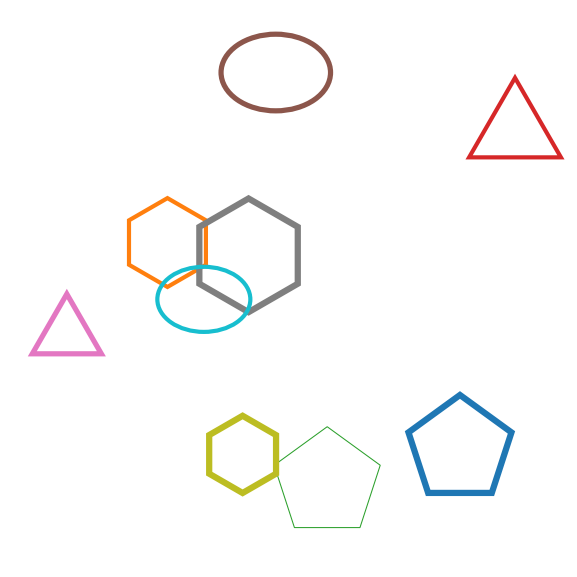[{"shape": "pentagon", "thickness": 3, "radius": 0.47, "center": [0.796, 0.221]}, {"shape": "hexagon", "thickness": 2, "radius": 0.38, "center": [0.29, 0.579]}, {"shape": "pentagon", "thickness": 0.5, "radius": 0.48, "center": [0.567, 0.164]}, {"shape": "triangle", "thickness": 2, "radius": 0.46, "center": [0.892, 0.773]}, {"shape": "oval", "thickness": 2.5, "radius": 0.47, "center": [0.478, 0.874]}, {"shape": "triangle", "thickness": 2.5, "radius": 0.35, "center": [0.116, 0.421]}, {"shape": "hexagon", "thickness": 3, "radius": 0.49, "center": [0.43, 0.557]}, {"shape": "hexagon", "thickness": 3, "radius": 0.33, "center": [0.42, 0.212]}, {"shape": "oval", "thickness": 2, "radius": 0.4, "center": [0.353, 0.481]}]